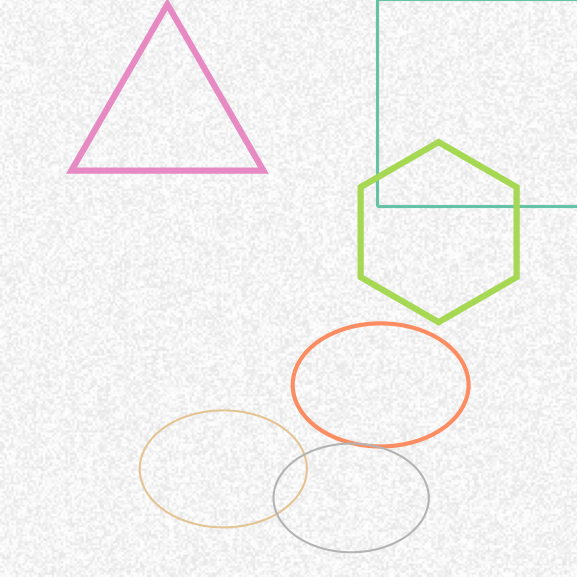[{"shape": "square", "thickness": 1.5, "radius": 0.89, "center": [0.832, 0.822]}, {"shape": "oval", "thickness": 2, "radius": 0.76, "center": [0.659, 0.333]}, {"shape": "triangle", "thickness": 3, "radius": 0.96, "center": [0.29, 0.8]}, {"shape": "hexagon", "thickness": 3, "radius": 0.78, "center": [0.76, 0.597]}, {"shape": "oval", "thickness": 1, "radius": 0.72, "center": [0.387, 0.187]}, {"shape": "oval", "thickness": 1, "radius": 0.67, "center": [0.608, 0.137]}]